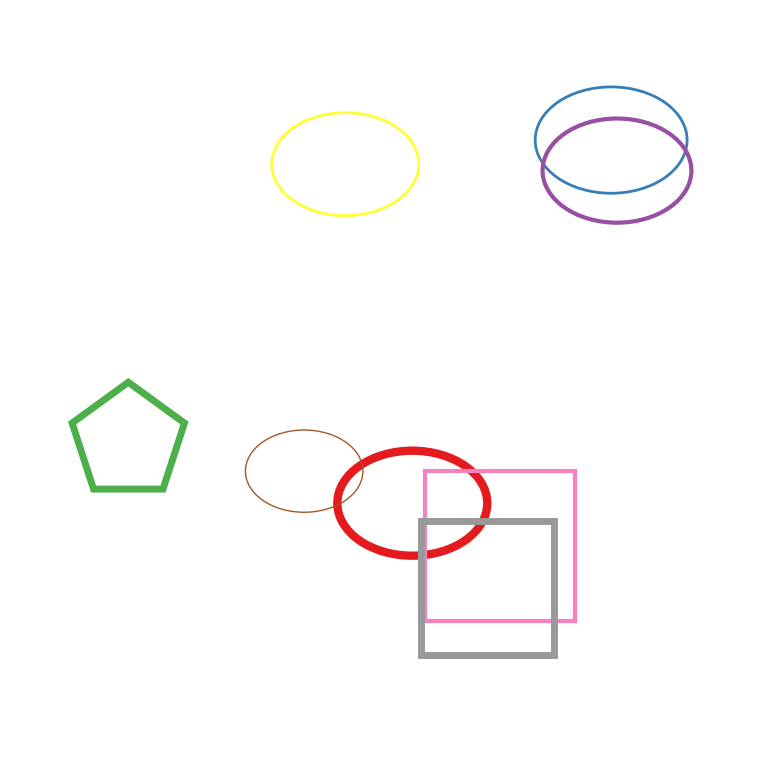[{"shape": "oval", "thickness": 3, "radius": 0.49, "center": [0.535, 0.347]}, {"shape": "oval", "thickness": 1, "radius": 0.49, "center": [0.794, 0.818]}, {"shape": "pentagon", "thickness": 2.5, "radius": 0.38, "center": [0.167, 0.427]}, {"shape": "oval", "thickness": 1.5, "radius": 0.48, "center": [0.801, 0.778]}, {"shape": "oval", "thickness": 1, "radius": 0.48, "center": [0.448, 0.787]}, {"shape": "oval", "thickness": 0.5, "radius": 0.38, "center": [0.395, 0.388]}, {"shape": "square", "thickness": 1.5, "radius": 0.49, "center": [0.65, 0.291]}, {"shape": "square", "thickness": 2.5, "radius": 0.43, "center": [0.633, 0.237]}]